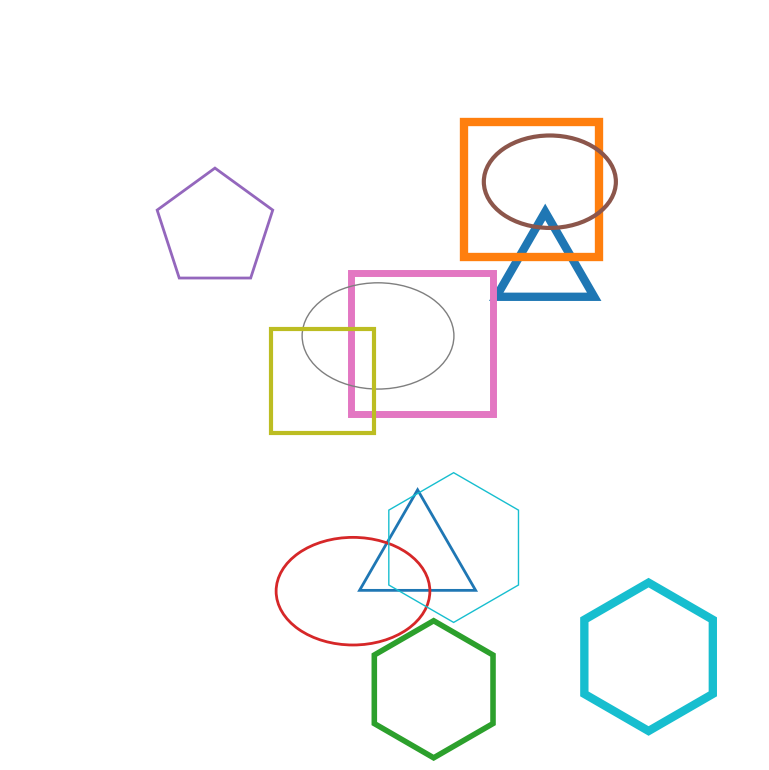[{"shape": "triangle", "thickness": 1, "radius": 0.44, "center": [0.542, 0.277]}, {"shape": "triangle", "thickness": 3, "radius": 0.37, "center": [0.708, 0.651]}, {"shape": "square", "thickness": 3, "radius": 0.44, "center": [0.69, 0.754]}, {"shape": "hexagon", "thickness": 2, "radius": 0.45, "center": [0.563, 0.105]}, {"shape": "oval", "thickness": 1, "radius": 0.5, "center": [0.458, 0.232]}, {"shape": "pentagon", "thickness": 1, "radius": 0.39, "center": [0.279, 0.703]}, {"shape": "oval", "thickness": 1.5, "radius": 0.43, "center": [0.714, 0.764]}, {"shape": "square", "thickness": 2.5, "radius": 0.46, "center": [0.548, 0.554]}, {"shape": "oval", "thickness": 0.5, "radius": 0.49, "center": [0.491, 0.564]}, {"shape": "square", "thickness": 1.5, "radius": 0.34, "center": [0.419, 0.505]}, {"shape": "hexagon", "thickness": 3, "radius": 0.48, "center": [0.842, 0.147]}, {"shape": "hexagon", "thickness": 0.5, "radius": 0.49, "center": [0.589, 0.289]}]